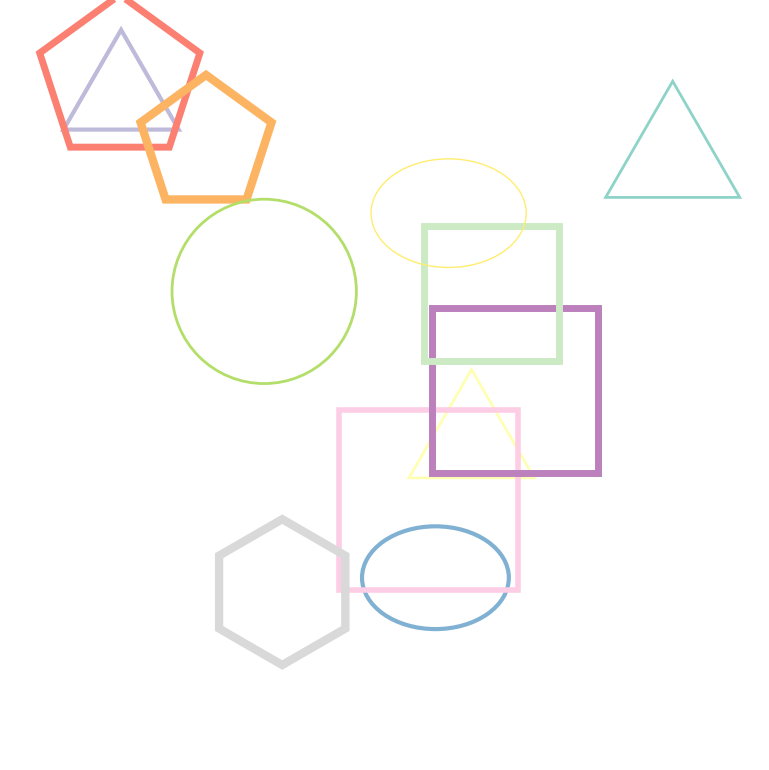[{"shape": "triangle", "thickness": 1, "radius": 0.5, "center": [0.874, 0.794]}, {"shape": "triangle", "thickness": 1, "radius": 0.47, "center": [0.612, 0.426]}, {"shape": "triangle", "thickness": 1.5, "radius": 0.43, "center": [0.157, 0.875]}, {"shape": "pentagon", "thickness": 2.5, "radius": 0.55, "center": [0.156, 0.897]}, {"shape": "oval", "thickness": 1.5, "radius": 0.48, "center": [0.565, 0.25]}, {"shape": "pentagon", "thickness": 3, "radius": 0.45, "center": [0.268, 0.813]}, {"shape": "circle", "thickness": 1, "radius": 0.6, "center": [0.343, 0.622]}, {"shape": "square", "thickness": 2, "radius": 0.58, "center": [0.556, 0.351]}, {"shape": "hexagon", "thickness": 3, "radius": 0.47, "center": [0.367, 0.231]}, {"shape": "square", "thickness": 2.5, "radius": 0.54, "center": [0.669, 0.493]}, {"shape": "square", "thickness": 2.5, "radius": 0.44, "center": [0.638, 0.619]}, {"shape": "oval", "thickness": 0.5, "radius": 0.5, "center": [0.583, 0.723]}]